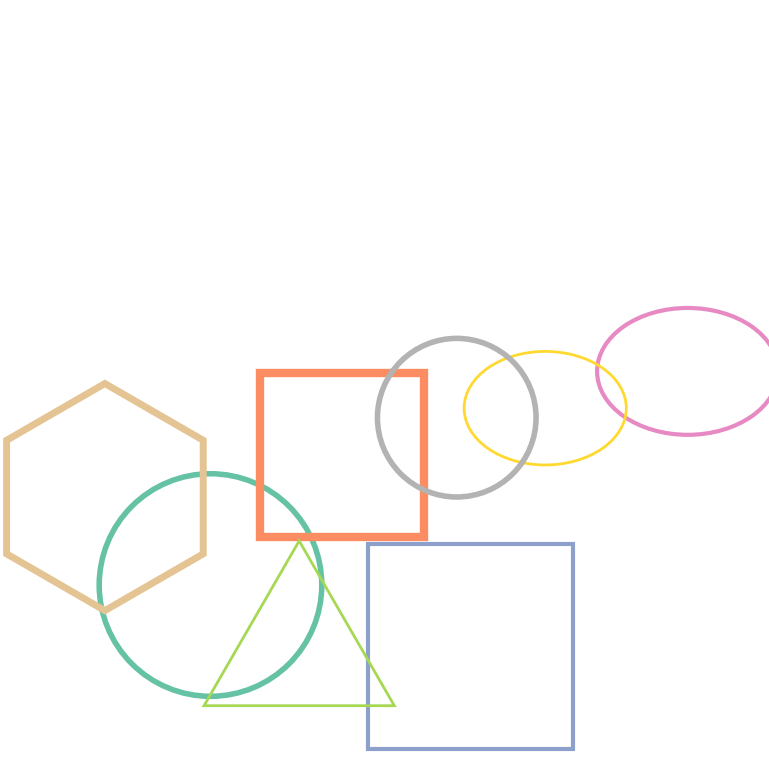[{"shape": "circle", "thickness": 2, "radius": 0.72, "center": [0.273, 0.24]}, {"shape": "square", "thickness": 3, "radius": 0.53, "center": [0.444, 0.409]}, {"shape": "square", "thickness": 1.5, "radius": 0.67, "center": [0.611, 0.161]}, {"shape": "oval", "thickness": 1.5, "radius": 0.59, "center": [0.893, 0.518]}, {"shape": "triangle", "thickness": 1, "radius": 0.71, "center": [0.389, 0.155]}, {"shape": "oval", "thickness": 1, "radius": 0.53, "center": [0.708, 0.47]}, {"shape": "hexagon", "thickness": 2.5, "radius": 0.74, "center": [0.136, 0.354]}, {"shape": "circle", "thickness": 2, "radius": 0.51, "center": [0.593, 0.458]}]